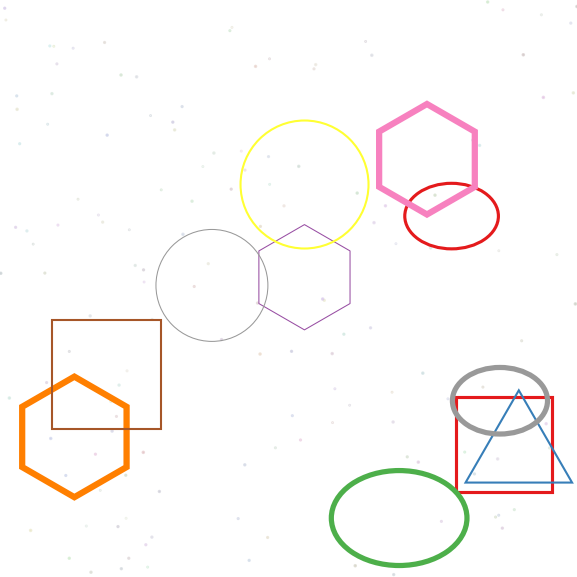[{"shape": "oval", "thickness": 1.5, "radius": 0.41, "center": [0.782, 0.625]}, {"shape": "square", "thickness": 1.5, "radius": 0.41, "center": [0.873, 0.229]}, {"shape": "triangle", "thickness": 1, "radius": 0.53, "center": [0.898, 0.217]}, {"shape": "oval", "thickness": 2.5, "radius": 0.59, "center": [0.691, 0.102]}, {"shape": "hexagon", "thickness": 0.5, "radius": 0.46, "center": [0.527, 0.519]}, {"shape": "hexagon", "thickness": 3, "radius": 0.52, "center": [0.129, 0.243]}, {"shape": "circle", "thickness": 1, "radius": 0.55, "center": [0.527, 0.68]}, {"shape": "square", "thickness": 1, "radius": 0.47, "center": [0.184, 0.351]}, {"shape": "hexagon", "thickness": 3, "radius": 0.48, "center": [0.739, 0.723]}, {"shape": "oval", "thickness": 2.5, "radius": 0.41, "center": [0.866, 0.305]}, {"shape": "circle", "thickness": 0.5, "radius": 0.48, "center": [0.367, 0.505]}]